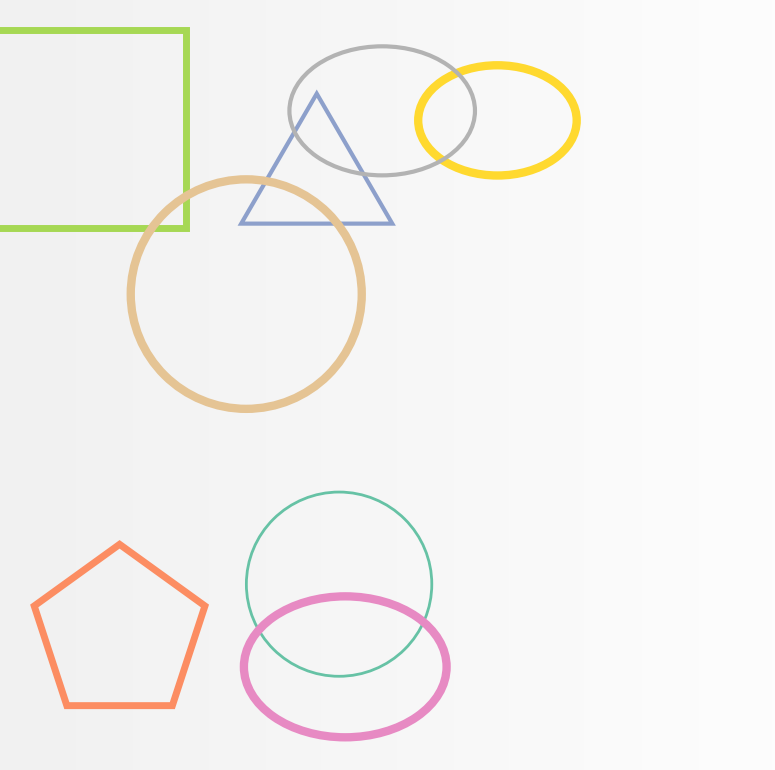[{"shape": "circle", "thickness": 1, "radius": 0.6, "center": [0.438, 0.241]}, {"shape": "pentagon", "thickness": 2.5, "radius": 0.58, "center": [0.154, 0.177]}, {"shape": "triangle", "thickness": 1.5, "radius": 0.56, "center": [0.409, 0.766]}, {"shape": "oval", "thickness": 3, "radius": 0.65, "center": [0.445, 0.134]}, {"shape": "square", "thickness": 2.5, "radius": 0.64, "center": [0.112, 0.832]}, {"shape": "oval", "thickness": 3, "radius": 0.51, "center": [0.642, 0.844]}, {"shape": "circle", "thickness": 3, "radius": 0.75, "center": [0.318, 0.618]}, {"shape": "oval", "thickness": 1.5, "radius": 0.6, "center": [0.493, 0.856]}]